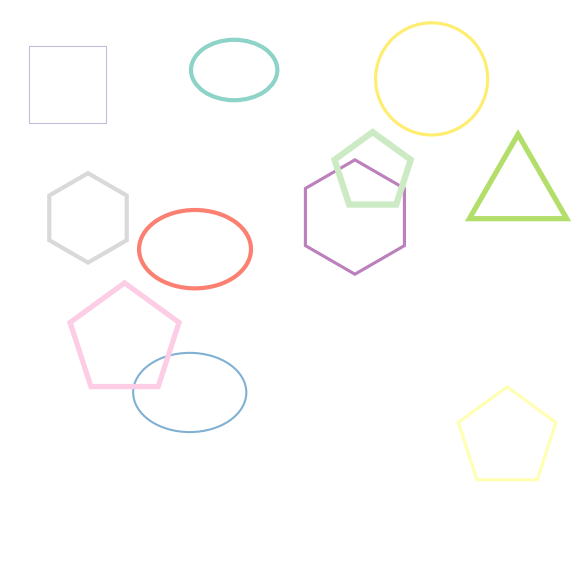[{"shape": "oval", "thickness": 2, "radius": 0.37, "center": [0.405, 0.878]}, {"shape": "pentagon", "thickness": 1.5, "radius": 0.44, "center": [0.878, 0.24]}, {"shape": "square", "thickness": 0.5, "radius": 0.33, "center": [0.117, 0.852]}, {"shape": "oval", "thickness": 2, "radius": 0.48, "center": [0.338, 0.568]}, {"shape": "oval", "thickness": 1, "radius": 0.49, "center": [0.329, 0.32]}, {"shape": "triangle", "thickness": 2.5, "radius": 0.49, "center": [0.897, 0.669]}, {"shape": "pentagon", "thickness": 2.5, "radius": 0.5, "center": [0.216, 0.41]}, {"shape": "hexagon", "thickness": 2, "radius": 0.39, "center": [0.152, 0.622]}, {"shape": "hexagon", "thickness": 1.5, "radius": 0.5, "center": [0.615, 0.623]}, {"shape": "pentagon", "thickness": 3, "radius": 0.35, "center": [0.645, 0.701]}, {"shape": "circle", "thickness": 1.5, "radius": 0.49, "center": [0.747, 0.862]}]